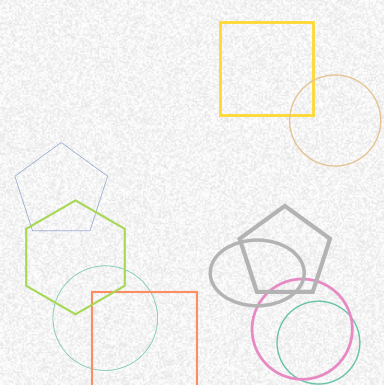[{"shape": "circle", "thickness": 1, "radius": 0.54, "center": [0.827, 0.11]}, {"shape": "circle", "thickness": 0.5, "radius": 0.68, "center": [0.273, 0.174]}, {"shape": "square", "thickness": 1.5, "radius": 0.68, "center": [0.374, 0.105]}, {"shape": "pentagon", "thickness": 0.5, "radius": 0.63, "center": [0.159, 0.503]}, {"shape": "circle", "thickness": 2, "radius": 0.65, "center": [0.785, 0.145]}, {"shape": "hexagon", "thickness": 1.5, "radius": 0.74, "center": [0.196, 0.332]}, {"shape": "square", "thickness": 2, "radius": 0.6, "center": [0.693, 0.822]}, {"shape": "circle", "thickness": 1, "radius": 0.59, "center": [0.871, 0.687]}, {"shape": "pentagon", "thickness": 3, "radius": 0.62, "center": [0.74, 0.342]}, {"shape": "oval", "thickness": 2.5, "radius": 0.61, "center": [0.668, 0.291]}]